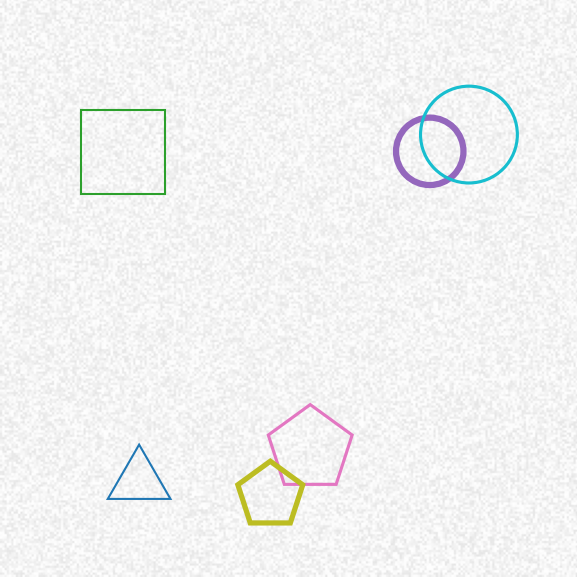[{"shape": "triangle", "thickness": 1, "radius": 0.31, "center": [0.241, 0.167]}, {"shape": "square", "thickness": 1, "radius": 0.36, "center": [0.213, 0.736]}, {"shape": "circle", "thickness": 3, "radius": 0.29, "center": [0.744, 0.737]}, {"shape": "pentagon", "thickness": 1.5, "radius": 0.38, "center": [0.537, 0.222]}, {"shape": "pentagon", "thickness": 2.5, "radius": 0.3, "center": [0.468, 0.141]}, {"shape": "circle", "thickness": 1.5, "radius": 0.42, "center": [0.812, 0.766]}]